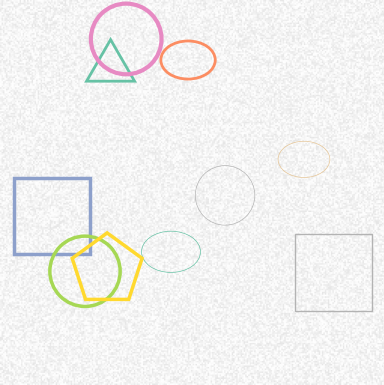[{"shape": "triangle", "thickness": 2, "radius": 0.36, "center": [0.287, 0.825]}, {"shape": "oval", "thickness": 0.5, "radius": 0.38, "center": [0.444, 0.346]}, {"shape": "oval", "thickness": 2, "radius": 0.35, "center": [0.488, 0.844]}, {"shape": "square", "thickness": 2.5, "radius": 0.49, "center": [0.135, 0.439]}, {"shape": "circle", "thickness": 3, "radius": 0.46, "center": [0.328, 0.899]}, {"shape": "circle", "thickness": 2.5, "radius": 0.46, "center": [0.221, 0.295]}, {"shape": "pentagon", "thickness": 2.5, "radius": 0.48, "center": [0.278, 0.3]}, {"shape": "oval", "thickness": 0.5, "radius": 0.34, "center": [0.79, 0.586]}, {"shape": "circle", "thickness": 0.5, "radius": 0.39, "center": [0.585, 0.493]}, {"shape": "square", "thickness": 1, "radius": 0.5, "center": [0.865, 0.293]}]